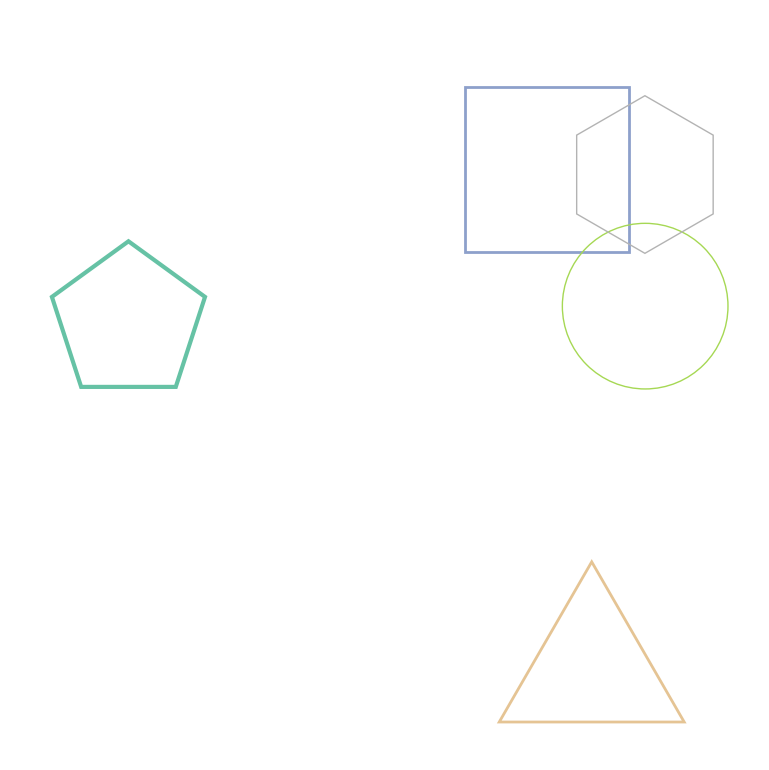[{"shape": "pentagon", "thickness": 1.5, "radius": 0.52, "center": [0.167, 0.582]}, {"shape": "square", "thickness": 1, "radius": 0.53, "center": [0.71, 0.78]}, {"shape": "circle", "thickness": 0.5, "radius": 0.54, "center": [0.838, 0.602]}, {"shape": "triangle", "thickness": 1, "radius": 0.69, "center": [0.768, 0.132]}, {"shape": "hexagon", "thickness": 0.5, "radius": 0.51, "center": [0.838, 0.773]}]